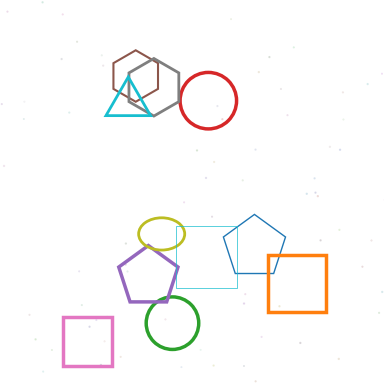[{"shape": "pentagon", "thickness": 1, "radius": 0.42, "center": [0.661, 0.358]}, {"shape": "square", "thickness": 2.5, "radius": 0.37, "center": [0.771, 0.263]}, {"shape": "circle", "thickness": 2.5, "radius": 0.34, "center": [0.448, 0.161]}, {"shape": "circle", "thickness": 2.5, "radius": 0.37, "center": [0.541, 0.739]}, {"shape": "pentagon", "thickness": 2.5, "radius": 0.4, "center": [0.385, 0.281]}, {"shape": "hexagon", "thickness": 1.5, "radius": 0.33, "center": [0.353, 0.803]}, {"shape": "square", "thickness": 2.5, "radius": 0.32, "center": [0.228, 0.112]}, {"shape": "hexagon", "thickness": 2, "radius": 0.37, "center": [0.4, 0.773]}, {"shape": "oval", "thickness": 2, "radius": 0.3, "center": [0.42, 0.392]}, {"shape": "triangle", "thickness": 2, "radius": 0.33, "center": [0.333, 0.733]}, {"shape": "square", "thickness": 0.5, "radius": 0.4, "center": [0.536, 0.332]}]